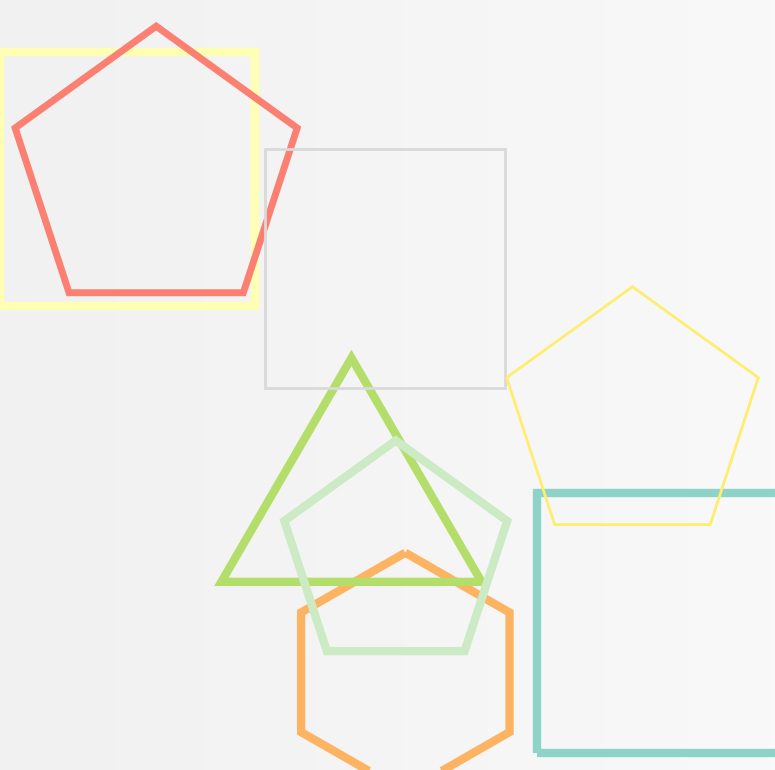[{"shape": "square", "thickness": 3, "radius": 0.84, "center": [0.861, 0.191]}, {"shape": "square", "thickness": 3, "radius": 0.82, "center": [0.164, 0.768]}, {"shape": "pentagon", "thickness": 2.5, "radius": 0.96, "center": [0.202, 0.775]}, {"shape": "hexagon", "thickness": 3, "radius": 0.78, "center": [0.523, 0.127]}, {"shape": "triangle", "thickness": 3, "radius": 0.97, "center": [0.454, 0.341]}, {"shape": "square", "thickness": 1, "radius": 0.78, "center": [0.497, 0.651]}, {"shape": "pentagon", "thickness": 3, "radius": 0.76, "center": [0.511, 0.277]}, {"shape": "pentagon", "thickness": 1, "radius": 0.85, "center": [0.816, 0.457]}]